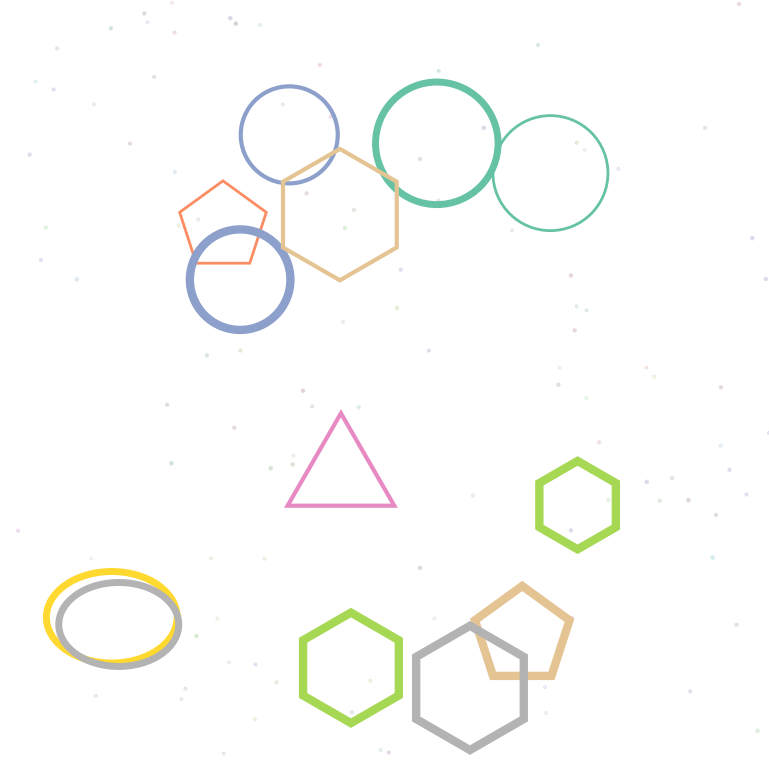[{"shape": "circle", "thickness": 1, "radius": 0.37, "center": [0.715, 0.775]}, {"shape": "circle", "thickness": 2.5, "radius": 0.4, "center": [0.567, 0.814]}, {"shape": "pentagon", "thickness": 1, "radius": 0.3, "center": [0.29, 0.706]}, {"shape": "circle", "thickness": 1.5, "radius": 0.31, "center": [0.376, 0.825]}, {"shape": "circle", "thickness": 3, "radius": 0.33, "center": [0.312, 0.637]}, {"shape": "triangle", "thickness": 1.5, "radius": 0.4, "center": [0.443, 0.383]}, {"shape": "hexagon", "thickness": 3, "radius": 0.29, "center": [0.75, 0.344]}, {"shape": "hexagon", "thickness": 3, "radius": 0.36, "center": [0.456, 0.133]}, {"shape": "oval", "thickness": 2.5, "radius": 0.42, "center": [0.145, 0.198]}, {"shape": "pentagon", "thickness": 3, "radius": 0.32, "center": [0.678, 0.174]}, {"shape": "hexagon", "thickness": 1.5, "radius": 0.43, "center": [0.441, 0.721]}, {"shape": "oval", "thickness": 2.5, "radius": 0.39, "center": [0.154, 0.189]}, {"shape": "hexagon", "thickness": 3, "radius": 0.4, "center": [0.61, 0.107]}]